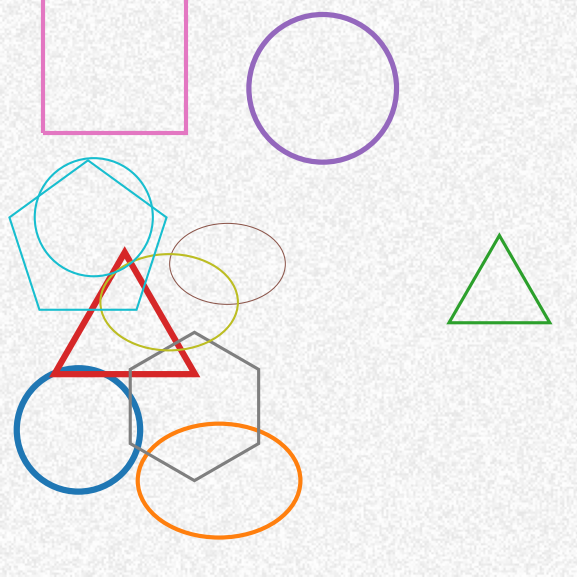[{"shape": "circle", "thickness": 3, "radius": 0.53, "center": [0.136, 0.255]}, {"shape": "oval", "thickness": 2, "radius": 0.7, "center": [0.379, 0.167]}, {"shape": "triangle", "thickness": 1.5, "radius": 0.5, "center": [0.865, 0.491]}, {"shape": "triangle", "thickness": 3, "radius": 0.7, "center": [0.216, 0.421]}, {"shape": "circle", "thickness": 2.5, "radius": 0.64, "center": [0.559, 0.846]}, {"shape": "oval", "thickness": 0.5, "radius": 0.5, "center": [0.394, 0.542]}, {"shape": "square", "thickness": 2, "radius": 0.62, "center": [0.198, 0.892]}, {"shape": "hexagon", "thickness": 1.5, "radius": 0.64, "center": [0.337, 0.295]}, {"shape": "oval", "thickness": 1, "radius": 0.6, "center": [0.293, 0.476]}, {"shape": "pentagon", "thickness": 1, "radius": 0.72, "center": [0.152, 0.578]}, {"shape": "circle", "thickness": 1, "radius": 0.51, "center": [0.162, 0.623]}]